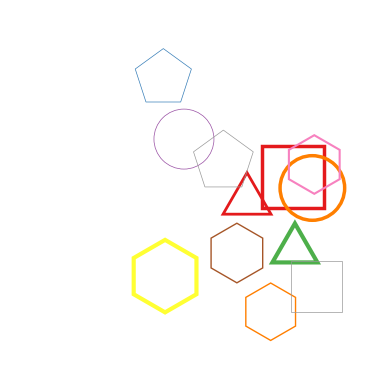[{"shape": "square", "thickness": 2.5, "radius": 0.4, "center": [0.761, 0.54]}, {"shape": "triangle", "thickness": 2, "radius": 0.36, "center": [0.642, 0.48]}, {"shape": "pentagon", "thickness": 0.5, "radius": 0.38, "center": [0.424, 0.797]}, {"shape": "triangle", "thickness": 3, "radius": 0.34, "center": [0.766, 0.352]}, {"shape": "circle", "thickness": 0.5, "radius": 0.39, "center": [0.478, 0.639]}, {"shape": "hexagon", "thickness": 1, "radius": 0.37, "center": [0.703, 0.19]}, {"shape": "circle", "thickness": 2.5, "radius": 0.42, "center": [0.811, 0.512]}, {"shape": "hexagon", "thickness": 3, "radius": 0.47, "center": [0.429, 0.283]}, {"shape": "hexagon", "thickness": 1, "radius": 0.39, "center": [0.615, 0.343]}, {"shape": "hexagon", "thickness": 1.5, "radius": 0.38, "center": [0.816, 0.573]}, {"shape": "pentagon", "thickness": 0.5, "radius": 0.41, "center": [0.58, 0.58]}, {"shape": "square", "thickness": 0.5, "radius": 0.33, "center": [0.822, 0.256]}]